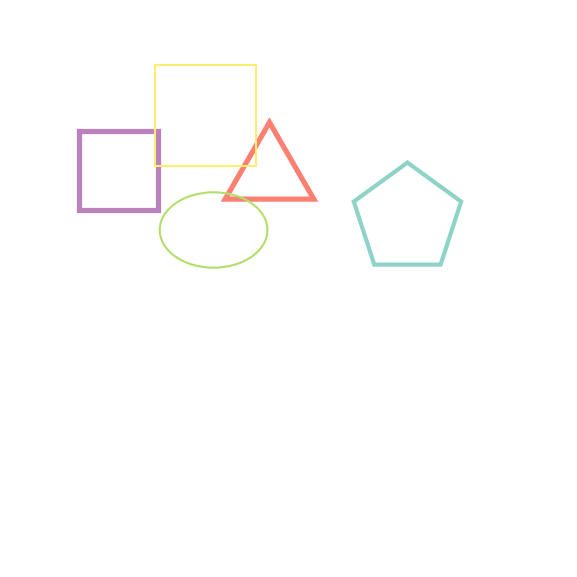[{"shape": "pentagon", "thickness": 2, "radius": 0.49, "center": [0.706, 0.62]}, {"shape": "triangle", "thickness": 2.5, "radius": 0.44, "center": [0.467, 0.699]}, {"shape": "oval", "thickness": 1, "radius": 0.47, "center": [0.37, 0.601]}, {"shape": "square", "thickness": 2.5, "radius": 0.34, "center": [0.205, 0.704]}, {"shape": "square", "thickness": 1, "radius": 0.44, "center": [0.356, 0.8]}]